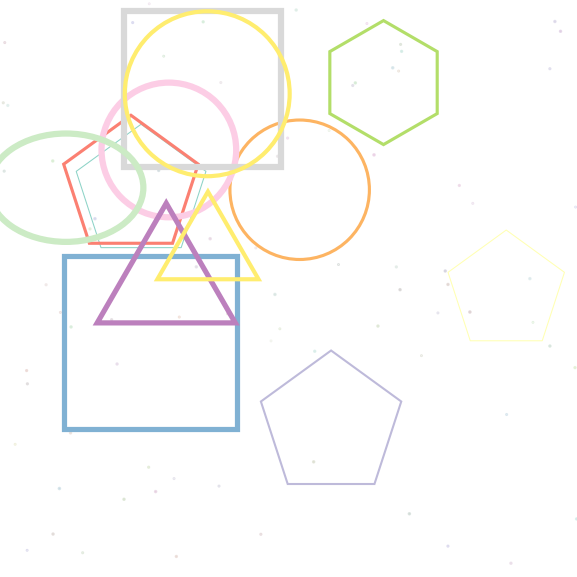[{"shape": "pentagon", "thickness": 0.5, "radius": 0.59, "center": [0.244, 0.666]}, {"shape": "pentagon", "thickness": 0.5, "radius": 0.53, "center": [0.877, 0.495]}, {"shape": "pentagon", "thickness": 1, "radius": 0.64, "center": [0.573, 0.264]}, {"shape": "pentagon", "thickness": 1.5, "radius": 0.61, "center": [0.227, 0.677]}, {"shape": "square", "thickness": 2.5, "radius": 0.75, "center": [0.261, 0.406]}, {"shape": "circle", "thickness": 1.5, "radius": 0.6, "center": [0.519, 0.671]}, {"shape": "hexagon", "thickness": 1.5, "radius": 0.54, "center": [0.664, 0.856]}, {"shape": "circle", "thickness": 3, "radius": 0.58, "center": [0.292, 0.739]}, {"shape": "square", "thickness": 3, "radius": 0.68, "center": [0.351, 0.845]}, {"shape": "triangle", "thickness": 2.5, "radius": 0.69, "center": [0.288, 0.509]}, {"shape": "oval", "thickness": 3, "radius": 0.67, "center": [0.114, 0.674]}, {"shape": "triangle", "thickness": 2, "radius": 0.51, "center": [0.36, 0.566]}, {"shape": "circle", "thickness": 2, "radius": 0.71, "center": [0.359, 0.837]}]